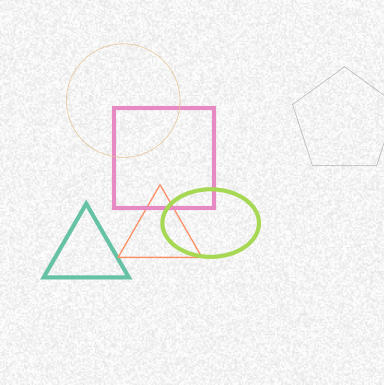[{"shape": "triangle", "thickness": 3, "radius": 0.64, "center": [0.224, 0.343]}, {"shape": "triangle", "thickness": 1, "radius": 0.63, "center": [0.416, 0.394]}, {"shape": "square", "thickness": 3, "radius": 0.65, "center": [0.425, 0.589]}, {"shape": "oval", "thickness": 3, "radius": 0.63, "center": [0.547, 0.421]}, {"shape": "circle", "thickness": 0.5, "radius": 0.74, "center": [0.32, 0.739]}, {"shape": "pentagon", "thickness": 0.5, "radius": 0.71, "center": [0.895, 0.685]}]